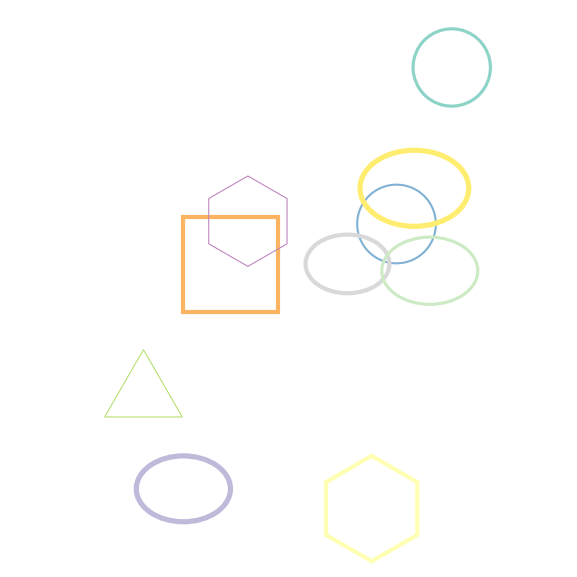[{"shape": "circle", "thickness": 1.5, "radius": 0.33, "center": [0.782, 0.882]}, {"shape": "hexagon", "thickness": 2, "radius": 0.46, "center": [0.644, 0.119]}, {"shape": "oval", "thickness": 2.5, "radius": 0.41, "center": [0.318, 0.153]}, {"shape": "circle", "thickness": 1, "radius": 0.34, "center": [0.687, 0.611]}, {"shape": "square", "thickness": 2, "radius": 0.41, "center": [0.399, 0.541]}, {"shape": "triangle", "thickness": 0.5, "radius": 0.39, "center": [0.248, 0.316]}, {"shape": "oval", "thickness": 2, "radius": 0.36, "center": [0.602, 0.542]}, {"shape": "hexagon", "thickness": 0.5, "radius": 0.39, "center": [0.429, 0.616]}, {"shape": "oval", "thickness": 1.5, "radius": 0.42, "center": [0.744, 0.53]}, {"shape": "oval", "thickness": 2.5, "radius": 0.47, "center": [0.718, 0.673]}]